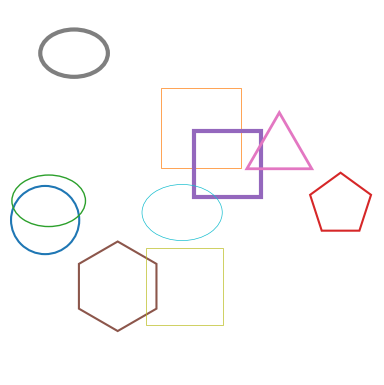[{"shape": "circle", "thickness": 1.5, "radius": 0.44, "center": [0.117, 0.428]}, {"shape": "square", "thickness": 0.5, "radius": 0.52, "center": [0.522, 0.668]}, {"shape": "oval", "thickness": 1, "radius": 0.48, "center": [0.126, 0.478]}, {"shape": "pentagon", "thickness": 1.5, "radius": 0.42, "center": [0.885, 0.468]}, {"shape": "square", "thickness": 3, "radius": 0.43, "center": [0.591, 0.574]}, {"shape": "hexagon", "thickness": 1.5, "radius": 0.58, "center": [0.306, 0.256]}, {"shape": "triangle", "thickness": 2, "radius": 0.49, "center": [0.725, 0.61]}, {"shape": "oval", "thickness": 3, "radius": 0.44, "center": [0.192, 0.862]}, {"shape": "square", "thickness": 0.5, "radius": 0.5, "center": [0.48, 0.256]}, {"shape": "oval", "thickness": 0.5, "radius": 0.52, "center": [0.473, 0.448]}]